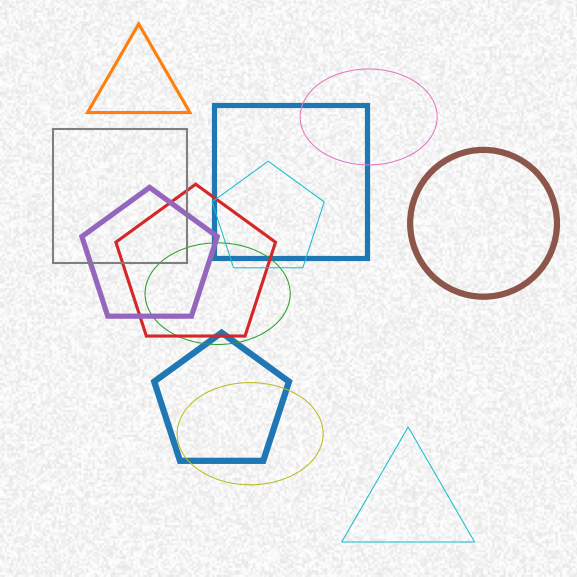[{"shape": "square", "thickness": 2.5, "radius": 0.66, "center": [0.503, 0.685]}, {"shape": "pentagon", "thickness": 3, "radius": 0.61, "center": [0.384, 0.3]}, {"shape": "triangle", "thickness": 1.5, "radius": 0.51, "center": [0.24, 0.855]}, {"shape": "oval", "thickness": 0.5, "radius": 0.63, "center": [0.377, 0.491]}, {"shape": "pentagon", "thickness": 1.5, "radius": 0.73, "center": [0.339, 0.535]}, {"shape": "pentagon", "thickness": 2.5, "radius": 0.62, "center": [0.259, 0.551]}, {"shape": "circle", "thickness": 3, "radius": 0.64, "center": [0.837, 0.612]}, {"shape": "oval", "thickness": 0.5, "radius": 0.59, "center": [0.638, 0.797]}, {"shape": "square", "thickness": 1, "radius": 0.58, "center": [0.208, 0.66]}, {"shape": "oval", "thickness": 0.5, "radius": 0.63, "center": [0.433, 0.248]}, {"shape": "pentagon", "thickness": 0.5, "radius": 0.51, "center": [0.464, 0.618]}, {"shape": "triangle", "thickness": 0.5, "radius": 0.66, "center": [0.707, 0.127]}]